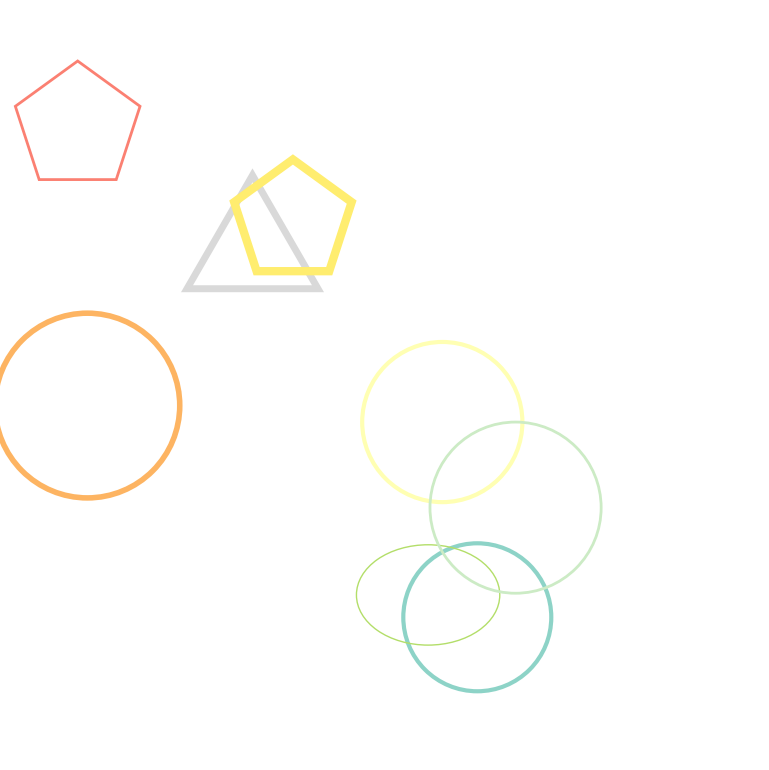[{"shape": "circle", "thickness": 1.5, "radius": 0.48, "center": [0.62, 0.198]}, {"shape": "circle", "thickness": 1.5, "radius": 0.52, "center": [0.574, 0.452]}, {"shape": "pentagon", "thickness": 1, "radius": 0.43, "center": [0.101, 0.836]}, {"shape": "circle", "thickness": 2, "radius": 0.6, "center": [0.113, 0.473]}, {"shape": "oval", "thickness": 0.5, "radius": 0.47, "center": [0.556, 0.227]}, {"shape": "triangle", "thickness": 2.5, "radius": 0.49, "center": [0.328, 0.674]}, {"shape": "circle", "thickness": 1, "radius": 0.56, "center": [0.67, 0.341]}, {"shape": "pentagon", "thickness": 3, "radius": 0.4, "center": [0.38, 0.713]}]